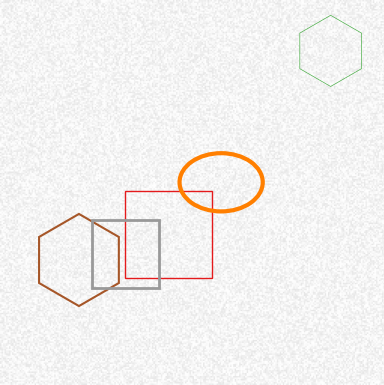[{"shape": "square", "thickness": 1, "radius": 0.57, "center": [0.437, 0.391]}, {"shape": "hexagon", "thickness": 0.5, "radius": 0.46, "center": [0.859, 0.868]}, {"shape": "oval", "thickness": 3, "radius": 0.54, "center": [0.574, 0.526]}, {"shape": "hexagon", "thickness": 1.5, "radius": 0.6, "center": [0.205, 0.325]}, {"shape": "square", "thickness": 2, "radius": 0.44, "center": [0.326, 0.341]}]